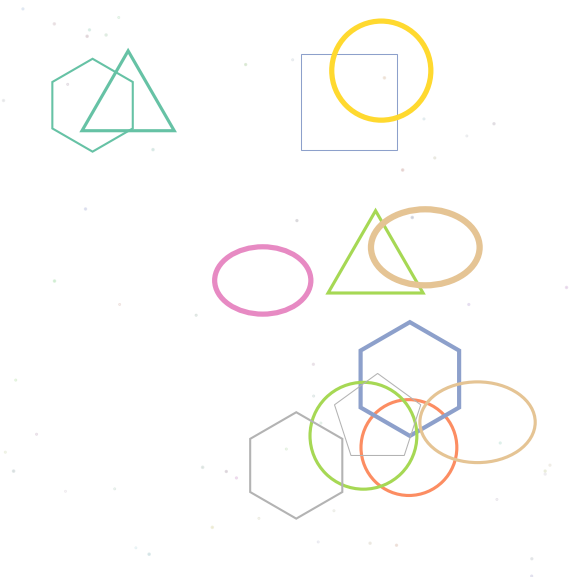[{"shape": "triangle", "thickness": 1.5, "radius": 0.46, "center": [0.222, 0.819]}, {"shape": "hexagon", "thickness": 1, "radius": 0.4, "center": [0.16, 0.817]}, {"shape": "circle", "thickness": 1.5, "radius": 0.41, "center": [0.708, 0.224]}, {"shape": "square", "thickness": 0.5, "radius": 0.42, "center": [0.605, 0.822]}, {"shape": "hexagon", "thickness": 2, "radius": 0.49, "center": [0.71, 0.343]}, {"shape": "oval", "thickness": 2.5, "radius": 0.42, "center": [0.455, 0.513]}, {"shape": "triangle", "thickness": 1.5, "radius": 0.47, "center": [0.65, 0.539]}, {"shape": "circle", "thickness": 1.5, "radius": 0.46, "center": [0.629, 0.245]}, {"shape": "circle", "thickness": 2.5, "radius": 0.43, "center": [0.66, 0.877]}, {"shape": "oval", "thickness": 3, "radius": 0.47, "center": [0.736, 0.571]}, {"shape": "oval", "thickness": 1.5, "radius": 0.5, "center": [0.827, 0.268]}, {"shape": "pentagon", "thickness": 0.5, "radius": 0.39, "center": [0.654, 0.274]}, {"shape": "hexagon", "thickness": 1, "radius": 0.46, "center": [0.513, 0.193]}]